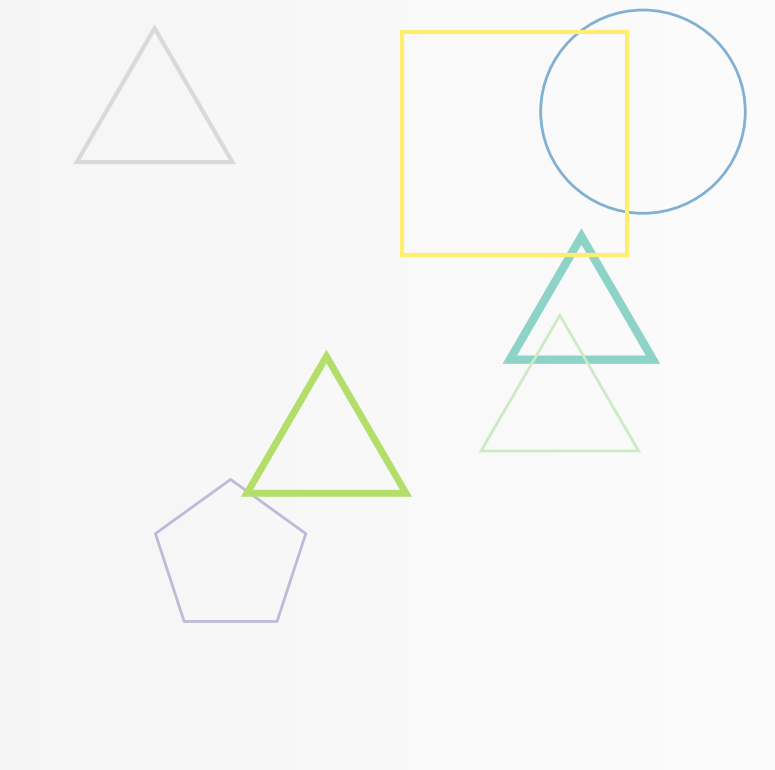[{"shape": "triangle", "thickness": 3, "radius": 0.53, "center": [0.75, 0.586]}, {"shape": "pentagon", "thickness": 1, "radius": 0.51, "center": [0.298, 0.275]}, {"shape": "circle", "thickness": 1, "radius": 0.66, "center": [0.83, 0.855]}, {"shape": "triangle", "thickness": 2.5, "radius": 0.59, "center": [0.421, 0.419]}, {"shape": "triangle", "thickness": 1.5, "radius": 0.58, "center": [0.199, 0.847]}, {"shape": "triangle", "thickness": 1, "radius": 0.59, "center": [0.722, 0.473]}, {"shape": "square", "thickness": 1.5, "radius": 0.72, "center": [0.663, 0.814]}]